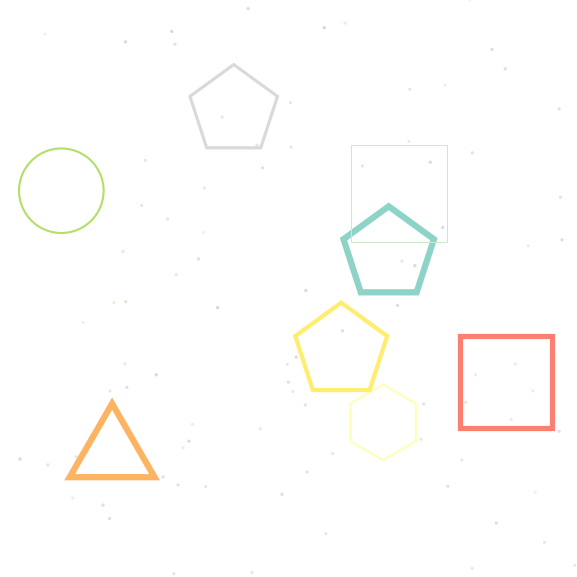[{"shape": "pentagon", "thickness": 3, "radius": 0.41, "center": [0.673, 0.56]}, {"shape": "hexagon", "thickness": 1, "radius": 0.33, "center": [0.663, 0.268]}, {"shape": "square", "thickness": 2.5, "radius": 0.4, "center": [0.876, 0.338]}, {"shape": "triangle", "thickness": 3, "radius": 0.42, "center": [0.194, 0.215]}, {"shape": "circle", "thickness": 1, "radius": 0.37, "center": [0.106, 0.669]}, {"shape": "pentagon", "thickness": 1.5, "radius": 0.4, "center": [0.405, 0.808]}, {"shape": "square", "thickness": 0.5, "radius": 0.42, "center": [0.691, 0.664]}, {"shape": "pentagon", "thickness": 2, "radius": 0.42, "center": [0.591, 0.391]}]